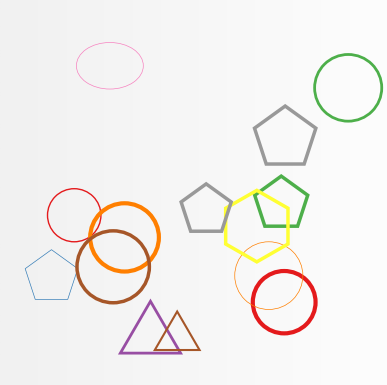[{"shape": "circle", "thickness": 1, "radius": 0.34, "center": [0.192, 0.441]}, {"shape": "circle", "thickness": 3, "radius": 0.4, "center": [0.733, 0.215]}, {"shape": "pentagon", "thickness": 0.5, "radius": 0.36, "center": [0.133, 0.28]}, {"shape": "circle", "thickness": 2, "radius": 0.43, "center": [0.899, 0.772]}, {"shape": "pentagon", "thickness": 2.5, "radius": 0.36, "center": [0.726, 0.471]}, {"shape": "triangle", "thickness": 2, "radius": 0.45, "center": [0.388, 0.128]}, {"shape": "circle", "thickness": 3, "radius": 0.44, "center": [0.321, 0.383]}, {"shape": "circle", "thickness": 0.5, "radius": 0.44, "center": [0.694, 0.284]}, {"shape": "hexagon", "thickness": 2.5, "radius": 0.46, "center": [0.663, 0.413]}, {"shape": "triangle", "thickness": 1.5, "radius": 0.33, "center": [0.457, 0.124]}, {"shape": "circle", "thickness": 2.5, "radius": 0.47, "center": [0.292, 0.307]}, {"shape": "oval", "thickness": 0.5, "radius": 0.43, "center": [0.283, 0.829]}, {"shape": "pentagon", "thickness": 2.5, "radius": 0.34, "center": [0.532, 0.454]}, {"shape": "pentagon", "thickness": 2.5, "radius": 0.42, "center": [0.736, 0.641]}]